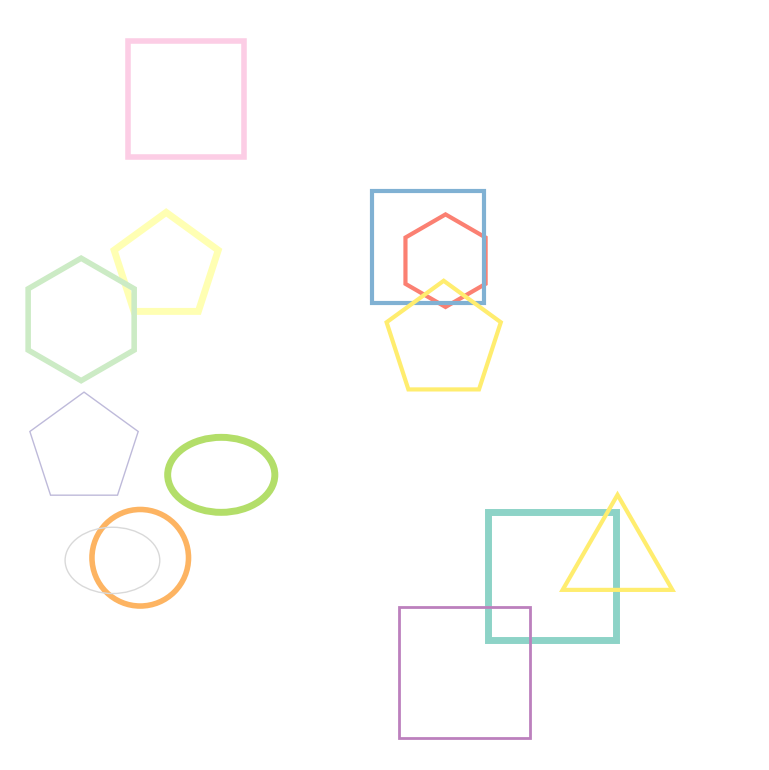[{"shape": "square", "thickness": 2.5, "radius": 0.42, "center": [0.717, 0.252]}, {"shape": "pentagon", "thickness": 2.5, "radius": 0.36, "center": [0.216, 0.653]}, {"shape": "pentagon", "thickness": 0.5, "radius": 0.37, "center": [0.109, 0.417]}, {"shape": "hexagon", "thickness": 1.5, "radius": 0.3, "center": [0.579, 0.661]}, {"shape": "square", "thickness": 1.5, "radius": 0.36, "center": [0.556, 0.68]}, {"shape": "circle", "thickness": 2, "radius": 0.31, "center": [0.182, 0.276]}, {"shape": "oval", "thickness": 2.5, "radius": 0.35, "center": [0.287, 0.383]}, {"shape": "square", "thickness": 2, "radius": 0.38, "center": [0.242, 0.872]}, {"shape": "oval", "thickness": 0.5, "radius": 0.31, "center": [0.146, 0.272]}, {"shape": "square", "thickness": 1, "radius": 0.42, "center": [0.603, 0.127]}, {"shape": "hexagon", "thickness": 2, "radius": 0.4, "center": [0.105, 0.585]}, {"shape": "triangle", "thickness": 1.5, "radius": 0.41, "center": [0.802, 0.275]}, {"shape": "pentagon", "thickness": 1.5, "radius": 0.39, "center": [0.576, 0.557]}]